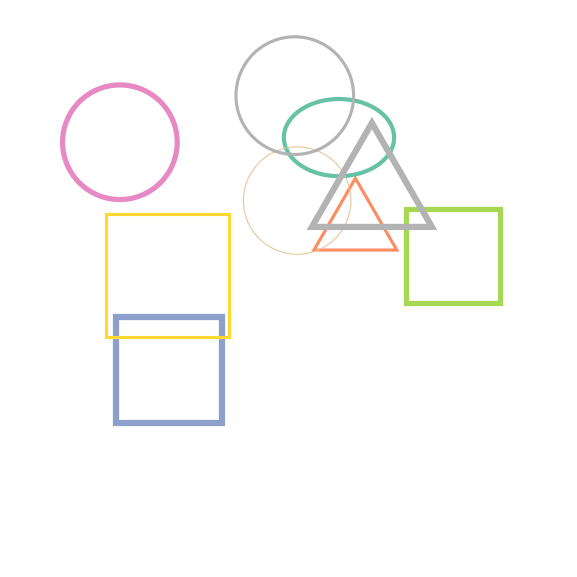[{"shape": "oval", "thickness": 2, "radius": 0.48, "center": [0.587, 0.761]}, {"shape": "triangle", "thickness": 1.5, "radius": 0.41, "center": [0.615, 0.608]}, {"shape": "square", "thickness": 3, "radius": 0.46, "center": [0.293, 0.359]}, {"shape": "circle", "thickness": 2.5, "radius": 0.5, "center": [0.208, 0.753]}, {"shape": "square", "thickness": 2.5, "radius": 0.41, "center": [0.784, 0.556]}, {"shape": "square", "thickness": 1.5, "radius": 0.53, "center": [0.289, 0.522]}, {"shape": "circle", "thickness": 0.5, "radius": 0.47, "center": [0.515, 0.652]}, {"shape": "circle", "thickness": 1.5, "radius": 0.51, "center": [0.51, 0.834]}, {"shape": "triangle", "thickness": 3, "radius": 0.6, "center": [0.644, 0.666]}]